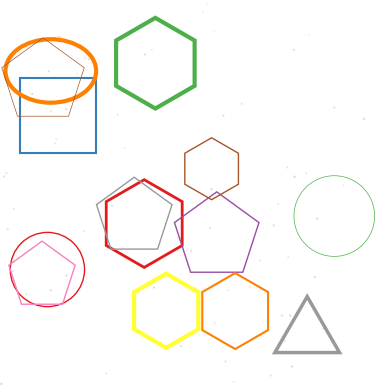[{"shape": "circle", "thickness": 1, "radius": 0.48, "center": [0.123, 0.3]}, {"shape": "hexagon", "thickness": 2, "radius": 0.57, "center": [0.375, 0.419]}, {"shape": "square", "thickness": 1.5, "radius": 0.49, "center": [0.151, 0.699]}, {"shape": "circle", "thickness": 0.5, "radius": 0.52, "center": [0.868, 0.439]}, {"shape": "hexagon", "thickness": 3, "radius": 0.59, "center": [0.404, 0.836]}, {"shape": "pentagon", "thickness": 1, "radius": 0.58, "center": [0.563, 0.386]}, {"shape": "hexagon", "thickness": 1.5, "radius": 0.49, "center": [0.611, 0.192]}, {"shape": "oval", "thickness": 3, "radius": 0.59, "center": [0.132, 0.816]}, {"shape": "hexagon", "thickness": 3, "radius": 0.48, "center": [0.432, 0.193]}, {"shape": "hexagon", "thickness": 1, "radius": 0.4, "center": [0.55, 0.562]}, {"shape": "pentagon", "thickness": 0.5, "radius": 0.56, "center": [0.112, 0.789]}, {"shape": "pentagon", "thickness": 1, "radius": 0.45, "center": [0.109, 0.283]}, {"shape": "pentagon", "thickness": 1, "radius": 0.52, "center": [0.349, 0.436]}, {"shape": "triangle", "thickness": 2.5, "radius": 0.48, "center": [0.798, 0.133]}]